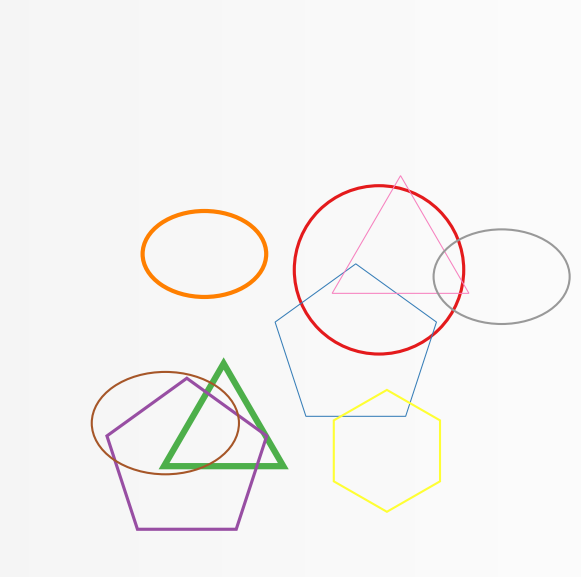[{"shape": "circle", "thickness": 1.5, "radius": 0.73, "center": [0.652, 0.532]}, {"shape": "pentagon", "thickness": 0.5, "radius": 0.73, "center": [0.612, 0.396]}, {"shape": "triangle", "thickness": 3, "radius": 0.59, "center": [0.385, 0.251]}, {"shape": "pentagon", "thickness": 1.5, "radius": 0.72, "center": [0.321, 0.2]}, {"shape": "oval", "thickness": 2, "radius": 0.53, "center": [0.352, 0.559]}, {"shape": "hexagon", "thickness": 1, "radius": 0.53, "center": [0.666, 0.218]}, {"shape": "oval", "thickness": 1, "radius": 0.63, "center": [0.284, 0.266]}, {"shape": "triangle", "thickness": 0.5, "radius": 0.68, "center": [0.689, 0.559]}, {"shape": "oval", "thickness": 1, "radius": 0.59, "center": [0.863, 0.52]}]